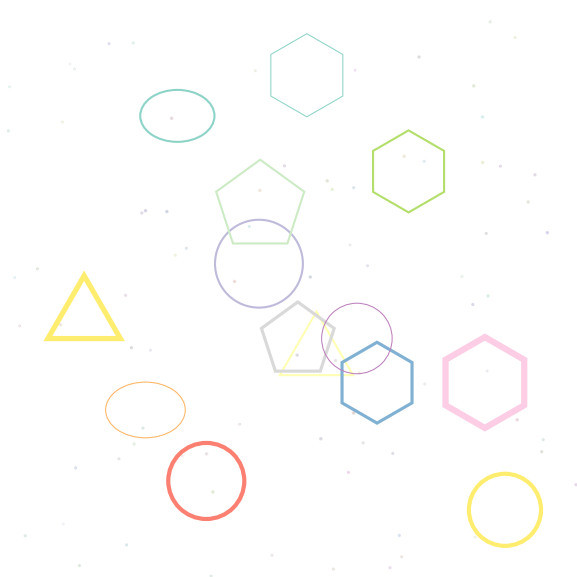[{"shape": "oval", "thickness": 1, "radius": 0.32, "center": [0.307, 0.798]}, {"shape": "hexagon", "thickness": 0.5, "radius": 0.36, "center": [0.531, 0.869]}, {"shape": "triangle", "thickness": 1, "radius": 0.37, "center": [0.548, 0.386]}, {"shape": "circle", "thickness": 1, "radius": 0.38, "center": [0.448, 0.543]}, {"shape": "circle", "thickness": 2, "radius": 0.33, "center": [0.357, 0.166]}, {"shape": "hexagon", "thickness": 1.5, "radius": 0.35, "center": [0.653, 0.336]}, {"shape": "oval", "thickness": 0.5, "radius": 0.34, "center": [0.252, 0.289]}, {"shape": "hexagon", "thickness": 1, "radius": 0.35, "center": [0.707, 0.702]}, {"shape": "hexagon", "thickness": 3, "radius": 0.39, "center": [0.84, 0.337]}, {"shape": "pentagon", "thickness": 1.5, "radius": 0.33, "center": [0.516, 0.41]}, {"shape": "circle", "thickness": 0.5, "radius": 0.31, "center": [0.618, 0.413]}, {"shape": "pentagon", "thickness": 1, "radius": 0.4, "center": [0.451, 0.642]}, {"shape": "circle", "thickness": 2, "radius": 0.31, "center": [0.874, 0.116]}, {"shape": "triangle", "thickness": 2.5, "radius": 0.36, "center": [0.146, 0.449]}]